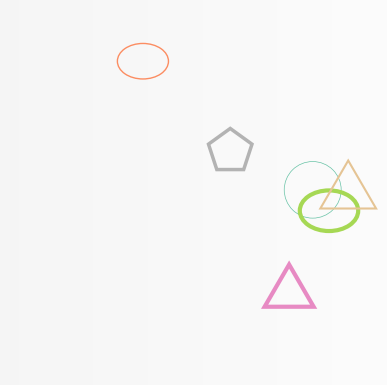[{"shape": "circle", "thickness": 0.5, "radius": 0.37, "center": [0.807, 0.507]}, {"shape": "oval", "thickness": 1, "radius": 0.33, "center": [0.369, 0.841]}, {"shape": "triangle", "thickness": 3, "radius": 0.37, "center": [0.746, 0.24]}, {"shape": "oval", "thickness": 3, "radius": 0.38, "center": [0.849, 0.453]}, {"shape": "triangle", "thickness": 1.5, "radius": 0.42, "center": [0.899, 0.5]}, {"shape": "pentagon", "thickness": 2.5, "radius": 0.3, "center": [0.594, 0.607]}]